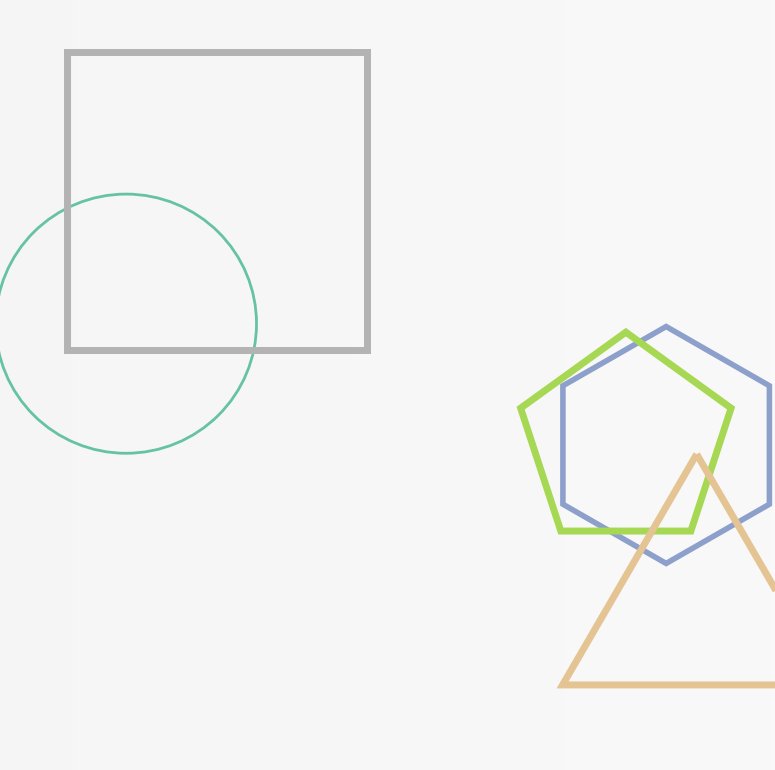[{"shape": "circle", "thickness": 1, "radius": 0.84, "center": [0.163, 0.58]}, {"shape": "hexagon", "thickness": 2, "radius": 0.77, "center": [0.86, 0.422]}, {"shape": "pentagon", "thickness": 2.5, "radius": 0.71, "center": [0.808, 0.426]}, {"shape": "triangle", "thickness": 2.5, "radius": 1.0, "center": [0.899, 0.21]}, {"shape": "square", "thickness": 2.5, "radius": 0.97, "center": [0.28, 0.738]}]